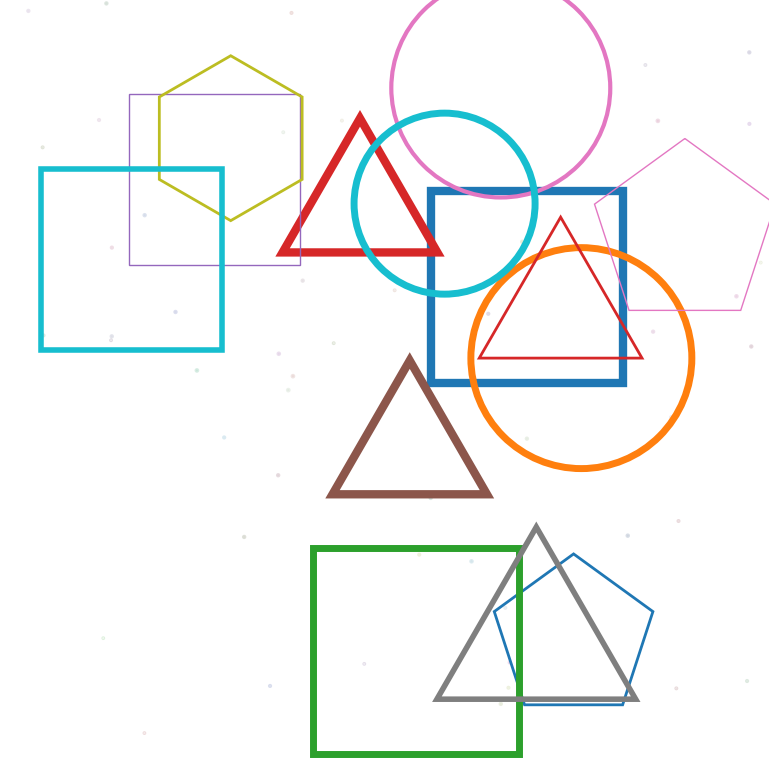[{"shape": "pentagon", "thickness": 1, "radius": 0.54, "center": [0.745, 0.172]}, {"shape": "square", "thickness": 3, "radius": 0.62, "center": [0.685, 0.627]}, {"shape": "circle", "thickness": 2.5, "radius": 0.72, "center": [0.755, 0.535]}, {"shape": "square", "thickness": 2.5, "radius": 0.67, "center": [0.541, 0.155]}, {"shape": "triangle", "thickness": 1, "radius": 0.61, "center": [0.728, 0.596]}, {"shape": "triangle", "thickness": 3, "radius": 0.58, "center": [0.468, 0.73]}, {"shape": "square", "thickness": 0.5, "radius": 0.56, "center": [0.278, 0.767]}, {"shape": "triangle", "thickness": 3, "radius": 0.58, "center": [0.532, 0.416]}, {"shape": "circle", "thickness": 1.5, "radius": 0.71, "center": [0.65, 0.886]}, {"shape": "pentagon", "thickness": 0.5, "radius": 0.62, "center": [0.889, 0.697]}, {"shape": "triangle", "thickness": 2, "radius": 0.75, "center": [0.696, 0.166]}, {"shape": "hexagon", "thickness": 1, "radius": 0.54, "center": [0.3, 0.821]}, {"shape": "square", "thickness": 2, "radius": 0.59, "center": [0.171, 0.663]}, {"shape": "circle", "thickness": 2.5, "radius": 0.59, "center": [0.577, 0.736]}]